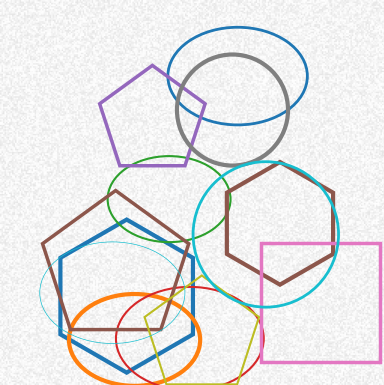[{"shape": "oval", "thickness": 2, "radius": 0.91, "center": [0.617, 0.802]}, {"shape": "hexagon", "thickness": 3, "radius": 0.99, "center": [0.329, 0.231]}, {"shape": "oval", "thickness": 3, "radius": 0.85, "center": [0.35, 0.117]}, {"shape": "oval", "thickness": 1.5, "radius": 0.8, "center": [0.439, 0.483]}, {"shape": "oval", "thickness": 1.5, "radius": 0.96, "center": [0.493, 0.12]}, {"shape": "pentagon", "thickness": 2.5, "radius": 0.72, "center": [0.396, 0.686]}, {"shape": "hexagon", "thickness": 3, "radius": 0.8, "center": [0.727, 0.42]}, {"shape": "pentagon", "thickness": 2.5, "radius": 1.0, "center": [0.3, 0.305]}, {"shape": "square", "thickness": 2.5, "radius": 0.77, "center": [0.833, 0.215]}, {"shape": "circle", "thickness": 3, "radius": 0.72, "center": [0.604, 0.714]}, {"shape": "pentagon", "thickness": 1.5, "radius": 0.78, "center": [0.524, 0.128]}, {"shape": "oval", "thickness": 0.5, "radius": 0.94, "center": [0.292, 0.24]}, {"shape": "circle", "thickness": 2, "radius": 0.94, "center": [0.69, 0.391]}]